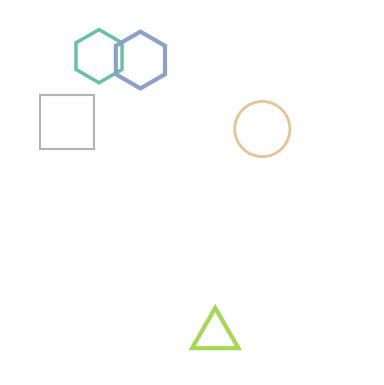[{"shape": "hexagon", "thickness": 2.5, "radius": 0.35, "center": [0.257, 0.854]}, {"shape": "hexagon", "thickness": 3, "radius": 0.37, "center": [0.365, 0.844]}, {"shape": "triangle", "thickness": 3, "radius": 0.35, "center": [0.559, 0.13]}, {"shape": "circle", "thickness": 2, "radius": 0.36, "center": [0.681, 0.665]}, {"shape": "square", "thickness": 1.5, "radius": 0.35, "center": [0.174, 0.683]}]